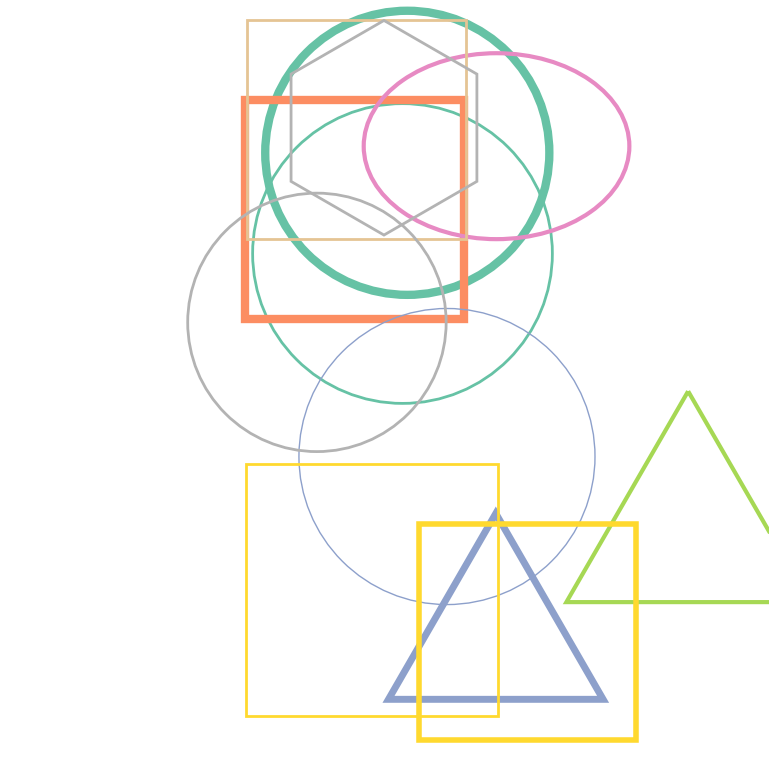[{"shape": "circle", "thickness": 3, "radius": 0.92, "center": [0.529, 0.802]}, {"shape": "circle", "thickness": 1, "radius": 0.97, "center": [0.523, 0.671]}, {"shape": "square", "thickness": 3, "radius": 0.71, "center": [0.46, 0.728]}, {"shape": "circle", "thickness": 0.5, "radius": 0.96, "center": [0.58, 0.407]}, {"shape": "triangle", "thickness": 2.5, "radius": 0.8, "center": [0.644, 0.172]}, {"shape": "oval", "thickness": 1.5, "radius": 0.86, "center": [0.645, 0.81]}, {"shape": "triangle", "thickness": 1.5, "radius": 0.91, "center": [0.894, 0.309]}, {"shape": "square", "thickness": 1, "radius": 0.82, "center": [0.483, 0.234]}, {"shape": "square", "thickness": 2, "radius": 0.7, "center": [0.685, 0.179]}, {"shape": "square", "thickness": 1, "radius": 0.71, "center": [0.463, 0.831]}, {"shape": "circle", "thickness": 1, "radius": 0.84, "center": [0.412, 0.581]}, {"shape": "hexagon", "thickness": 1, "radius": 0.7, "center": [0.499, 0.834]}]